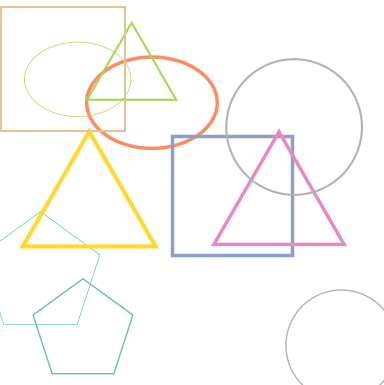[{"shape": "pentagon", "thickness": 1, "radius": 0.68, "center": [0.216, 0.14]}, {"shape": "pentagon", "thickness": 0.5, "radius": 0.81, "center": [0.105, 0.288]}, {"shape": "oval", "thickness": 2.5, "radius": 0.85, "center": [0.395, 0.733]}, {"shape": "square", "thickness": 2.5, "radius": 0.77, "center": [0.603, 0.493]}, {"shape": "triangle", "thickness": 2.5, "radius": 0.98, "center": [0.725, 0.463]}, {"shape": "oval", "thickness": 0.5, "radius": 0.69, "center": [0.202, 0.794]}, {"shape": "triangle", "thickness": 1.5, "radius": 0.67, "center": [0.342, 0.808]}, {"shape": "triangle", "thickness": 3, "radius": 1.0, "center": [0.232, 0.459]}, {"shape": "square", "thickness": 1.5, "radius": 0.8, "center": [0.164, 0.822]}, {"shape": "circle", "thickness": 1.5, "radius": 0.88, "center": [0.764, 0.67]}, {"shape": "circle", "thickness": 1, "radius": 0.72, "center": [0.886, 0.103]}]